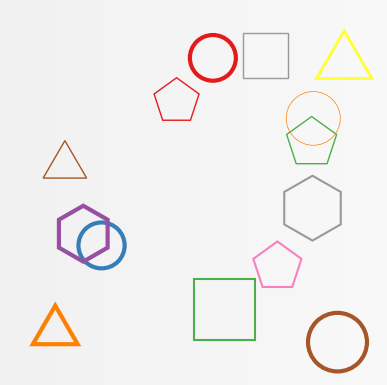[{"shape": "pentagon", "thickness": 1, "radius": 0.3, "center": [0.456, 0.737]}, {"shape": "circle", "thickness": 3, "radius": 0.3, "center": [0.549, 0.85]}, {"shape": "circle", "thickness": 3, "radius": 0.3, "center": [0.262, 0.363]}, {"shape": "square", "thickness": 1.5, "radius": 0.4, "center": [0.579, 0.195]}, {"shape": "pentagon", "thickness": 1, "radius": 0.34, "center": [0.804, 0.63]}, {"shape": "hexagon", "thickness": 3, "radius": 0.36, "center": [0.215, 0.393]}, {"shape": "circle", "thickness": 0.5, "radius": 0.35, "center": [0.808, 0.692]}, {"shape": "triangle", "thickness": 3, "radius": 0.33, "center": [0.143, 0.139]}, {"shape": "triangle", "thickness": 2, "radius": 0.41, "center": [0.888, 0.837]}, {"shape": "triangle", "thickness": 1, "radius": 0.32, "center": [0.167, 0.57]}, {"shape": "circle", "thickness": 3, "radius": 0.38, "center": [0.871, 0.111]}, {"shape": "pentagon", "thickness": 1.5, "radius": 0.33, "center": [0.716, 0.307]}, {"shape": "hexagon", "thickness": 1.5, "radius": 0.42, "center": [0.806, 0.459]}, {"shape": "square", "thickness": 1, "radius": 0.29, "center": [0.686, 0.855]}]